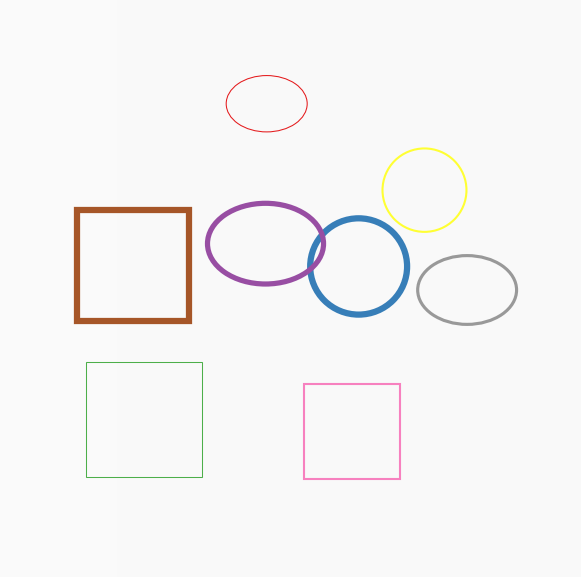[{"shape": "oval", "thickness": 0.5, "radius": 0.35, "center": [0.459, 0.82]}, {"shape": "circle", "thickness": 3, "radius": 0.42, "center": [0.617, 0.538]}, {"shape": "square", "thickness": 0.5, "radius": 0.5, "center": [0.248, 0.272]}, {"shape": "oval", "thickness": 2.5, "radius": 0.5, "center": [0.457, 0.577]}, {"shape": "circle", "thickness": 1, "radius": 0.36, "center": [0.73, 0.67]}, {"shape": "square", "thickness": 3, "radius": 0.48, "center": [0.229, 0.539]}, {"shape": "square", "thickness": 1, "radius": 0.41, "center": [0.606, 0.253]}, {"shape": "oval", "thickness": 1.5, "radius": 0.43, "center": [0.804, 0.497]}]